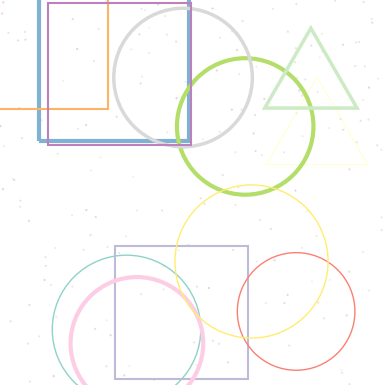[{"shape": "circle", "thickness": 1, "radius": 0.96, "center": [0.329, 0.144]}, {"shape": "triangle", "thickness": 0.5, "radius": 0.76, "center": [0.823, 0.648]}, {"shape": "square", "thickness": 1.5, "radius": 0.86, "center": [0.471, 0.188]}, {"shape": "circle", "thickness": 1, "radius": 0.76, "center": [0.769, 0.191]}, {"shape": "square", "thickness": 3, "radius": 0.97, "center": [0.296, 0.827]}, {"shape": "square", "thickness": 1.5, "radius": 0.88, "center": [0.104, 0.892]}, {"shape": "circle", "thickness": 3, "radius": 0.89, "center": [0.637, 0.672]}, {"shape": "circle", "thickness": 3, "radius": 0.86, "center": [0.356, 0.108]}, {"shape": "circle", "thickness": 2.5, "radius": 0.9, "center": [0.475, 0.799]}, {"shape": "square", "thickness": 1.5, "radius": 0.93, "center": [0.311, 0.808]}, {"shape": "triangle", "thickness": 2.5, "radius": 0.69, "center": [0.807, 0.788]}, {"shape": "circle", "thickness": 1, "radius": 0.99, "center": [0.653, 0.321]}]